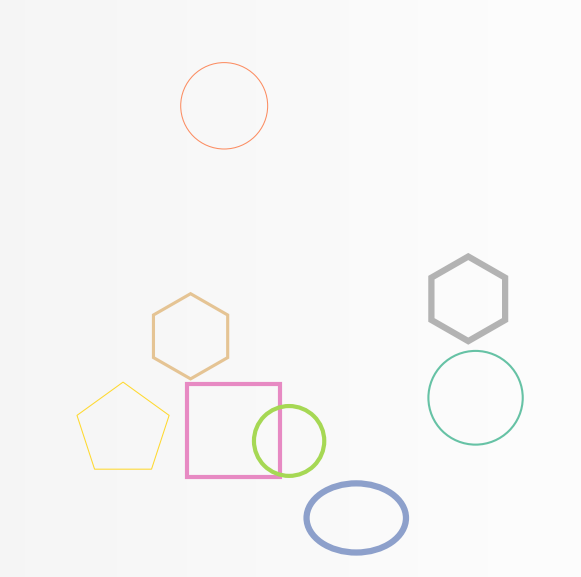[{"shape": "circle", "thickness": 1, "radius": 0.41, "center": [0.818, 0.31]}, {"shape": "circle", "thickness": 0.5, "radius": 0.37, "center": [0.386, 0.816]}, {"shape": "oval", "thickness": 3, "radius": 0.43, "center": [0.613, 0.102]}, {"shape": "square", "thickness": 2, "radius": 0.4, "center": [0.402, 0.254]}, {"shape": "circle", "thickness": 2, "radius": 0.3, "center": [0.497, 0.236]}, {"shape": "pentagon", "thickness": 0.5, "radius": 0.42, "center": [0.212, 0.254]}, {"shape": "hexagon", "thickness": 1.5, "radius": 0.37, "center": [0.328, 0.417]}, {"shape": "hexagon", "thickness": 3, "radius": 0.37, "center": [0.806, 0.482]}]